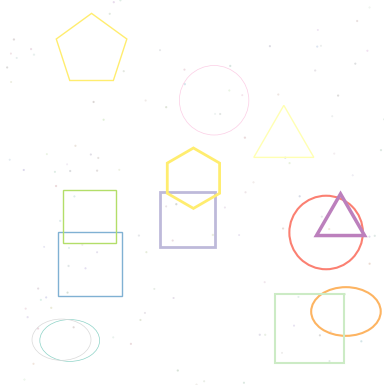[{"shape": "oval", "thickness": 0.5, "radius": 0.39, "center": [0.181, 0.116]}, {"shape": "triangle", "thickness": 1, "radius": 0.45, "center": [0.737, 0.636]}, {"shape": "square", "thickness": 2, "radius": 0.36, "center": [0.487, 0.431]}, {"shape": "circle", "thickness": 1.5, "radius": 0.48, "center": [0.847, 0.396]}, {"shape": "square", "thickness": 1, "radius": 0.42, "center": [0.233, 0.313]}, {"shape": "oval", "thickness": 1.5, "radius": 0.45, "center": [0.899, 0.191]}, {"shape": "square", "thickness": 1, "radius": 0.34, "center": [0.233, 0.437]}, {"shape": "circle", "thickness": 0.5, "radius": 0.45, "center": [0.556, 0.74]}, {"shape": "oval", "thickness": 0.5, "radius": 0.38, "center": [0.16, 0.118]}, {"shape": "triangle", "thickness": 2.5, "radius": 0.36, "center": [0.885, 0.424]}, {"shape": "square", "thickness": 1.5, "radius": 0.45, "center": [0.804, 0.146]}, {"shape": "pentagon", "thickness": 1, "radius": 0.48, "center": [0.238, 0.869]}, {"shape": "hexagon", "thickness": 2, "radius": 0.39, "center": [0.502, 0.537]}]